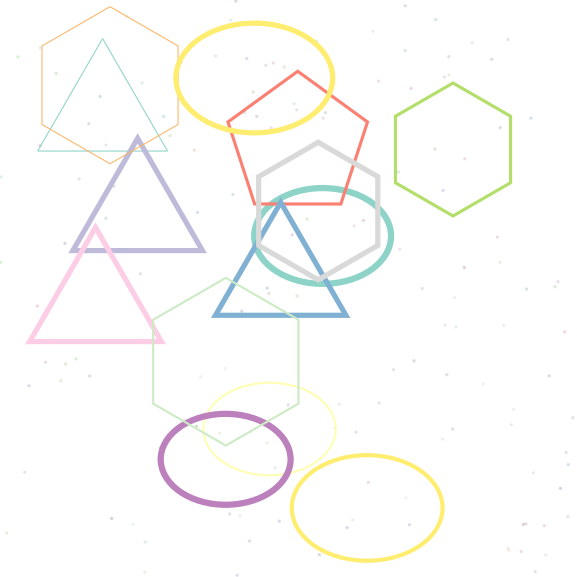[{"shape": "oval", "thickness": 3, "radius": 0.59, "center": [0.559, 0.591]}, {"shape": "triangle", "thickness": 0.5, "radius": 0.65, "center": [0.178, 0.802]}, {"shape": "oval", "thickness": 1, "radius": 0.57, "center": [0.467, 0.256]}, {"shape": "triangle", "thickness": 2.5, "radius": 0.65, "center": [0.238, 0.63]}, {"shape": "pentagon", "thickness": 1.5, "radius": 0.64, "center": [0.516, 0.749]}, {"shape": "triangle", "thickness": 2.5, "radius": 0.65, "center": [0.486, 0.518]}, {"shape": "hexagon", "thickness": 0.5, "radius": 0.68, "center": [0.191, 0.852]}, {"shape": "hexagon", "thickness": 1.5, "radius": 0.58, "center": [0.784, 0.74]}, {"shape": "triangle", "thickness": 2.5, "radius": 0.66, "center": [0.165, 0.473]}, {"shape": "hexagon", "thickness": 2.5, "radius": 0.6, "center": [0.551, 0.634]}, {"shape": "oval", "thickness": 3, "radius": 0.56, "center": [0.391, 0.204]}, {"shape": "hexagon", "thickness": 1, "radius": 0.73, "center": [0.391, 0.373]}, {"shape": "oval", "thickness": 2, "radius": 0.65, "center": [0.636, 0.12]}, {"shape": "oval", "thickness": 2.5, "radius": 0.68, "center": [0.44, 0.864]}]